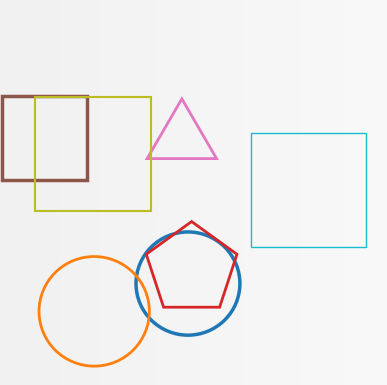[{"shape": "circle", "thickness": 2.5, "radius": 0.67, "center": [0.485, 0.263]}, {"shape": "circle", "thickness": 2, "radius": 0.71, "center": [0.243, 0.191]}, {"shape": "pentagon", "thickness": 2, "radius": 0.62, "center": [0.494, 0.302]}, {"shape": "square", "thickness": 2.5, "radius": 0.55, "center": [0.115, 0.642]}, {"shape": "triangle", "thickness": 2, "radius": 0.52, "center": [0.469, 0.64]}, {"shape": "square", "thickness": 1.5, "radius": 0.74, "center": [0.24, 0.601]}, {"shape": "square", "thickness": 1, "radius": 0.74, "center": [0.796, 0.506]}]